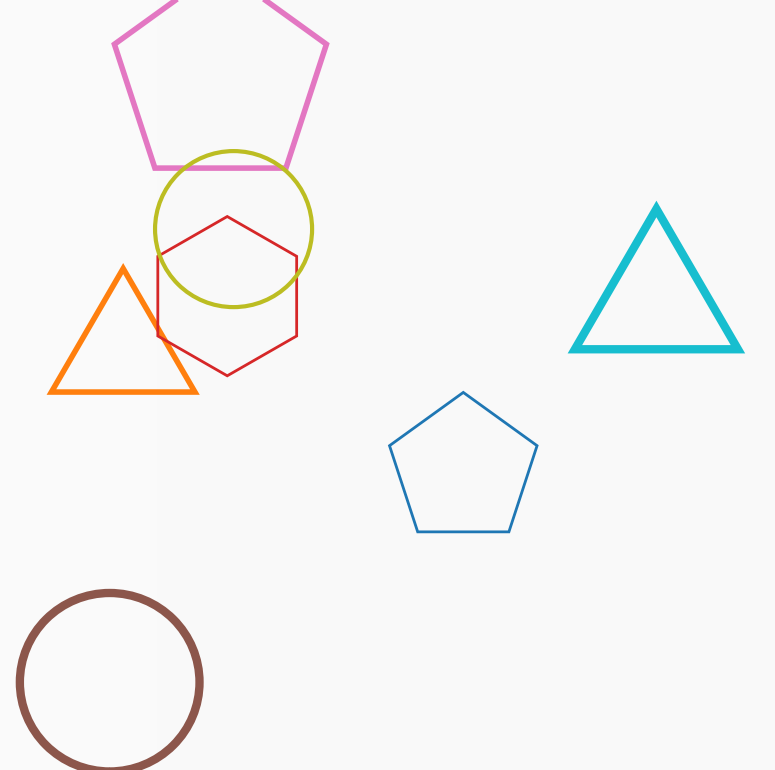[{"shape": "pentagon", "thickness": 1, "radius": 0.5, "center": [0.598, 0.39]}, {"shape": "triangle", "thickness": 2, "radius": 0.53, "center": [0.159, 0.544]}, {"shape": "hexagon", "thickness": 1, "radius": 0.52, "center": [0.293, 0.615]}, {"shape": "circle", "thickness": 3, "radius": 0.58, "center": [0.142, 0.114]}, {"shape": "pentagon", "thickness": 2, "radius": 0.72, "center": [0.284, 0.898]}, {"shape": "circle", "thickness": 1.5, "radius": 0.51, "center": [0.301, 0.702]}, {"shape": "triangle", "thickness": 3, "radius": 0.61, "center": [0.847, 0.607]}]